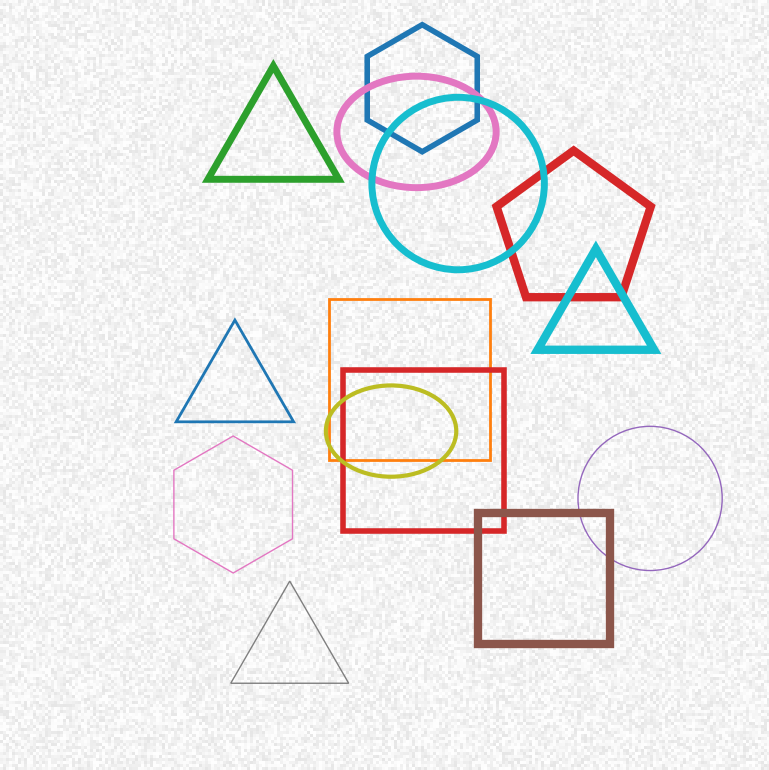[{"shape": "hexagon", "thickness": 2, "radius": 0.41, "center": [0.548, 0.885]}, {"shape": "triangle", "thickness": 1, "radius": 0.44, "center": [0.305, 0.496]}, {"shape": "square", "thickness": 1, "radius": 0.52, "center": [0.532, 0.507]}, {"shape": "triangle", "thickness": 2.5, "radius": 0.49, "center": [0.355, 0.816]}, {"shape": "square", "thickness": 2, "radius": 0.52, "center": [0.55, 0.415]}, {"shape": "pentagon", "thickness": 3, "radius": 0.53, "center": [0.745, 0.699]}, {"shape": "circle", "thickness": 0.5, "radius": 0.47, "center": [0.844, 0.353]}, {"shape": "square", "thickness": 3, "radius": 0.43, "center": [0.706, 0.249]}, {"shape": "oval", "thickness": 2.5, "radius": 0.52, "center": [0.541, 0.829]}, {"shape": "hexagon", "thickness": 0.5, "radius": 0.44, "center": [0.303, 0.345]}, {"shape": "triangle", "thickness": 0.5, "radius": 0.44, "center": [0.376, 0.157]}, {"shape": "oval", "thickness": 1.5, "radius": 0.42, "center": [0.508, 0.44]}, {"shape": "triangle", "thickness": 3, "radius": 0.44, "center": [0.774, 0.589]}, {"shape": "circle", "thickness": 2.5, "radius": 0.56, "center": [0.595, 0.762]}]